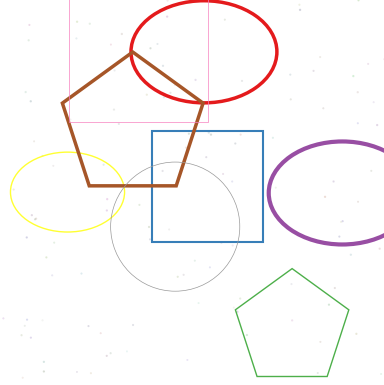[{"shape": "oval", "thickness": 2.5, "radius": 0.95, "center": [0.53, 0.865]}, {"shape": "square", "thickness": 1.5, "radius": 0.72, "center": [0.539, 0.516]}, {"shape": "pentagon", "thickness": 1, "radius": 0.77, "center": [0.759, 0.147]}, {"shape": "oval", "thickness": 3, "radius": 0.96, "center": [0.889, 0.499]}, {"shape": "oval", "thickness": 1, "radius": 0.74, "center": [0.175, 0.501]}, {"shape": "pentagon", "thickness": 2.5, "radius": 0.96, "center": [0.345, 0.673]}, {"shape": "square", "thickness": 0.5, "radius": 0.9, "center": [0.36, 0.864]}, {"shape": "circle", "thickness": 0.5, "radius": 0.84, "center": [0.455, 0.411]}]